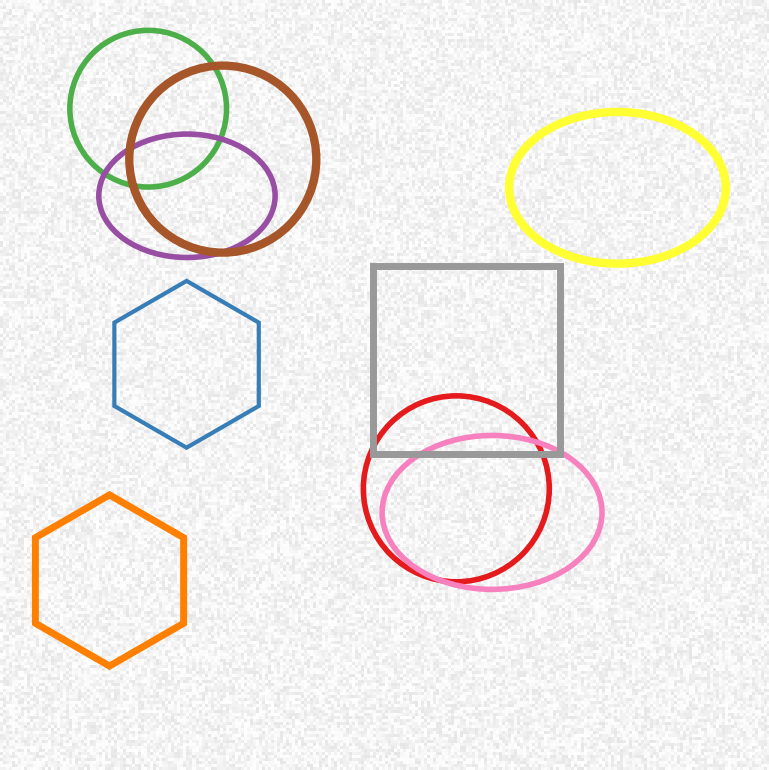[{"shape": "circle", "thickness": 2, "radius": 0.6, "center": [0.593, 0.365]}, {"shape": "hexagon", "thickness": 1.5, "radius": 0.54, "center": [0.242, 0.527]}, {"shape": "circle", "thickness": 2, "radius": 0.51, "center": [0.192, 0.859]}, {"shape": "oval", "thickness": 2, "radius": 0.57, "center": [0.243, 0.746]}, {"shape": "hexagon", "thickness": 2.5, "radius": 0.56, "center": [0.142, 0.246]}, {"shape": "oval", "thickness": 3, "radius": 0.7, "center": [0.802, 0.756]}, {"shape": "circle", "thickness": 3, "radius": 0.61, "center": [0.289, 0.793]}, {"shape": "oval", "thickness": 2, "radius": 0.71, "center": [0.639, 0.335]}, {"shape": "square", "thickness": 2.5, "radius": 0.61, "center": [0.606, 0.533]}]